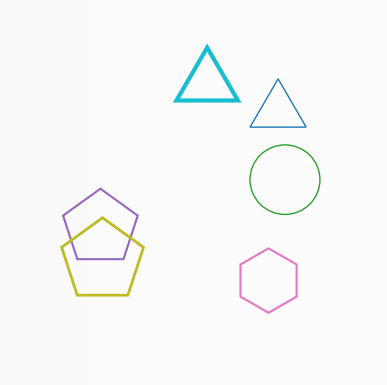[{"shape": "triangle", "thickness": 1, "radius": 0.42, "center": [0.718, 0.712]}, {"shape": "circle", "thickness": 1, "radius": 0.45, "center": [0.735, 0.533]}, {"shape": "pentagon", "thickness": 1.5, "radius": 0.51, "center": [0.259, 0.409]}, {"shape": "hexagon", "thickness": 1.5, "radius": 0.42, "center": [0.693, 0.271]}, {"shape": "pentagon", "thickness": 2, "radius": 0.56, "center": [0.265, 0.323]}, {"shape": "triangle", "thickness": 3, "radius": 0.46, "center": [0.535, 0.785]}]